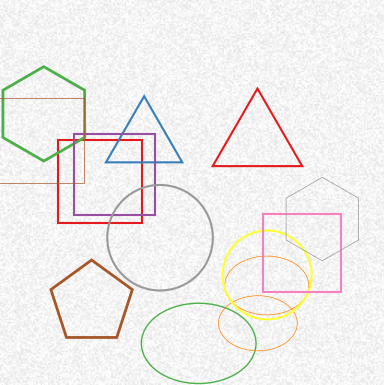[{"shape": "square", "thickness": 1.5, "radius": 0.54, "center": [0.259, 0.528]}, {"shape": "triangle", "thickness": 1.5, "radius": 0.67, "center": [0.669, 0.636]}, {"shape": "triangle", "thickness": 1.5, "radius": 0.57, "center": [0.374, 0.636]}, {"shape": "hexagon", "thickness": 2, "radius": 0.61, "center": [0.114, 0.704]}, {"shape": "oval", "thickness": 1, "radius": 0.74, "center": [0.516, 0.108]}, {"shape": "square", "thickness": 1.5, "radius": 0.53, "center": [0.298, 0.547]}, {"shape": "oval", "thickness": 0.5, "radius": 0.55, "center": [0.693, 0.258]}, {"shape": "oval", "thickness": 0.5, "radius": 0.51, "center": [0.67, 0.16]}, {"shape": "circle", "thickness": 1.5, "radius": 0.58, "center": [0.694, 0.286]}, {"shape": "square", "thickness": 0.5, "radius": 0.56, "center": [0.106, 0.635]}, {"shape": "pentagon", "thickness": 2, "radius": 0.56, "center": [0.238, 0.213]}, {"shape": "square", "thickness": 1.5, "radius": 0.5, "center": [0.785, 0.343]}, {"shape": "circle", "thickness": 1.5, "radius": 0.69, "center": [0.416, 0.383]}, {"shape": "hexagon", "thickness": 0.5, "radius": 0.54, "center": [0.837, 0.431]}]